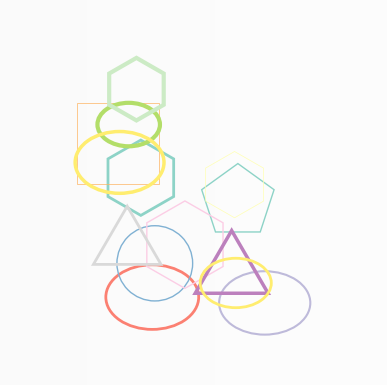[{"shape": "pentagon", "thickness": 1, "radius": 0.49, "center": [0.614, 0.477]}, {"shape": "hexagon", "thickness": 2, "radius": 0.49, "center": [0.363, 0.538]}, {"shape": "hexagon", "thickness": 0.5, "radius": 0.43, "center": [0.605, 0.52]}, {"shape": "oval", "thickness": 1.5, "radius": 0.59, "center": [0.683, 0.213]}, {"shape": "oval", "thickness": 2, "radius": 0.6, "center": [0.393, 0.228]}, {"shape": "circle", "thickness": 1, "radius": 0.49, "center": [0.399, 0.316]}, {"shape": "square", "thickness": 0.5, "radius": 0.53, "center": [0.304, 0.628]}, {"shape": "oval", "thickness": 3, "radius": 0.4, "center": [0.332, 0.676]}, {"shape": "hexagon", "thickness": 1, "radius": 0.57, "center": [0.477, 0.364]}, {"shape": "triangle", "thickness": 2, "radius": 0.5, "center": [0.328, 0.364]}, {"shape": "triangle", "thickness": 2.5, "radius": 0.54, "center": [0.598, 0.293]}, {"shape": "hexagon", "thickness": 3, "radius": 0.41, "center": [0.352, 0.768]}, {"shape": "oval", "thickness": 2, "radius": 0.46, "center": [0.608, 0.265]}, {"shape": "oval", "thickness": 2.5, "radius": 0.57, "center": [0.309, 0.578]}]